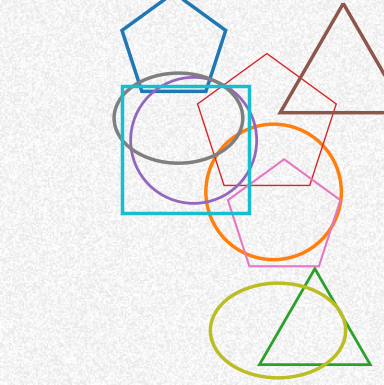[{"shape": "pentagon", "thickness": 2.5, "radius": 0.71, "center": [0.452, 0.877]}, {"shape": "circle", "thickness": 2.5, "radius": 0.88, "center": [0.711, 0.502]}, {"shape": "triangle", "thickness": 2, "radius": 0.83, "center": [0.818, 0.136]}, {"shape": "pentagon", "thickness": 1, "radius": 0.95, "center": [0.693, 0.672]}, {"shape": "circle", "thickness": 2, "radius": 0.82, "center": [0.503, 0.635]}, {"shape": "triangle", "thickness": 2.5, "radius": 0.95, "center": [0.892, 0.802]}, {"shape": "pentagon", "thickness": 1.5, "radius": 0.77, "center": [0.738, 0.433]}, {"shape": "oval", "thickness": 2.5, "radius": 0.84, "center": [0.463, 0.693]}, {"shape": "oval", "thickness": 2.5, "radius": 0.88, "center": [0.722, 0.142]}, {"shape": "square", "thickness": 2.5, "radius": 0.82, "center": [0.483, 0.611]}]